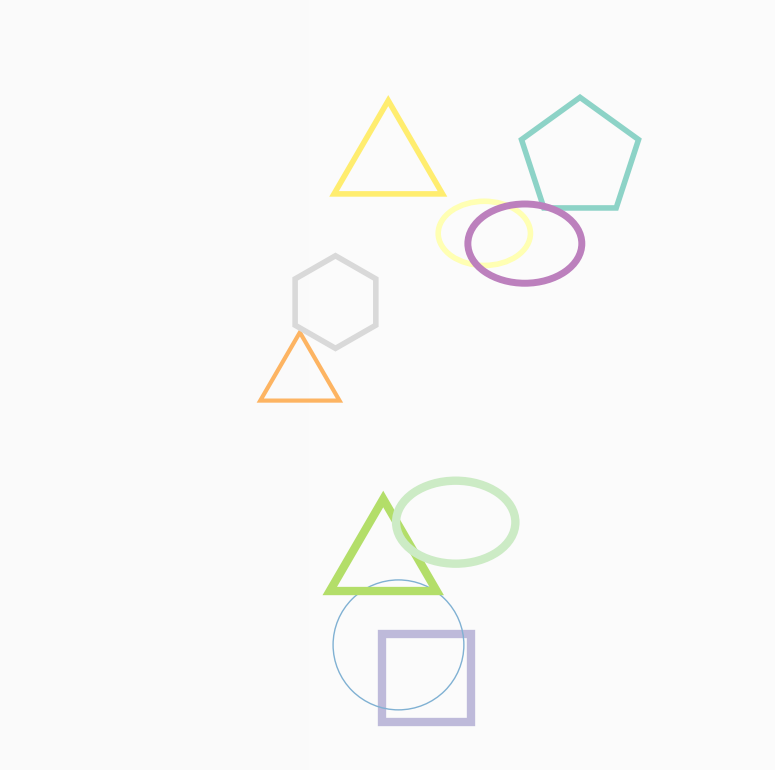[{"shape": "pentagon", "thickness": 2, "radius": 0.4, "center": [0.748, 0.794]}, {"shape": "oval", "thickness": 2, "radius": 0.3, "center": [0.625, 0.697]}, {"shape": "square", "thickness": 3, "radius": 0.29, "center": [0.551, 0.119]}, {"shape": "circle", "thickness": 0.5, "radius": 0.42, "center": [0.514, 0.162]}, {"shape": "triangle", "thickness": 1.5, "radius": 0.3, "center": [0.387, 0.509]}, {"shape": "triangle", "thickness": 3, "radius": 0.4, "center": [0.494, 0.272]}, {"shape": "hexagon", "thickness": 2, "radius": 0.3, "center": [0.433, 0.608]}, {"shape": "oval", "thickness": 2.5, "radius": 0.37, "center": [0.677, 0.684]}, {"shape": "oval", "thickness": 3, "radius": 0.38, "center": [0.588, 0.322]}, {"shape": "triangle", "thickness": 2, "radius": 0.4, "center": [0.501, 0.789]}]